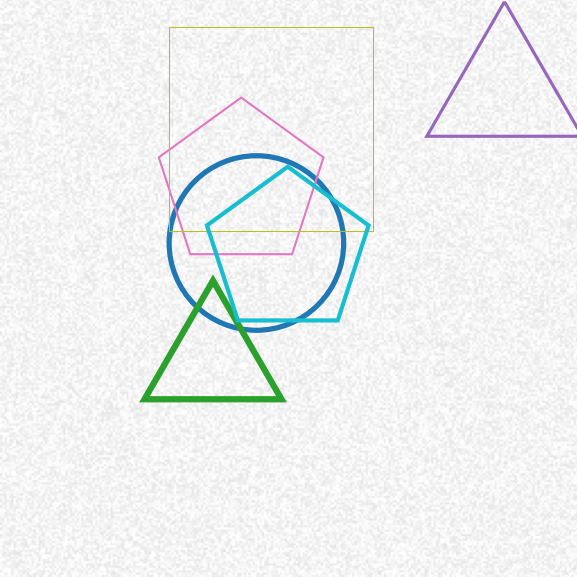[{"shape": "circle", "thickness": 2.5, "radius": 0.76, "center": [0.444, 0.578]}, {"shape": "triangle", "thickness": 3, "radius": 0.68, "center": [0.369, 0.376]}, {"shape": "triangle", "thickness": 1.5, "radius": 0.78, "center": [0.874, 0.841]}, {"shape": "pentagon", "thickness": 1, "radius": 0.75, "center": [0.418, 0.68]}, {"shape": "square", "thickness": 0.5, "radius": 0.88, "center": [0.47, 0.776]}, {"shape": "pentagon", "thickness": 2, "radius": 0.74, "center": [0.498, 0.563]}]